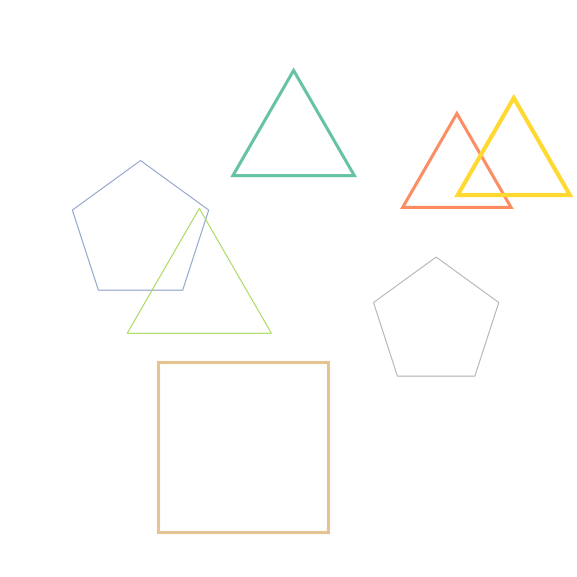[{"shape": "triangle", "thickness": 1.5, "radius": 0.61, "center": [0.508, 0.756]}, {"shape": "triangle", "thickness": 1.5, "radius": 0.54, "center": [0.791, 0.694]}, {"shape": "pentagon", "thickness": 0.5, "radius": 0.62, "center": [0.243, 0.597]}, {"shape": "triangle", "thickness": 0.5, "radius": 0.72, "center": [0.345, 0.494]}, {"shape": "triangle", "thickness": 2, "radius": 0.56, "center": [0.89, 0.717]}, {"shape": "square", "thickness": 1.5, "radius": 0.74, "center": [0.421, 0.225]}, {"shape": "pentagon", "thickness": 0.5, "radius": 0.57, "center": [0.755, 0.44]}]